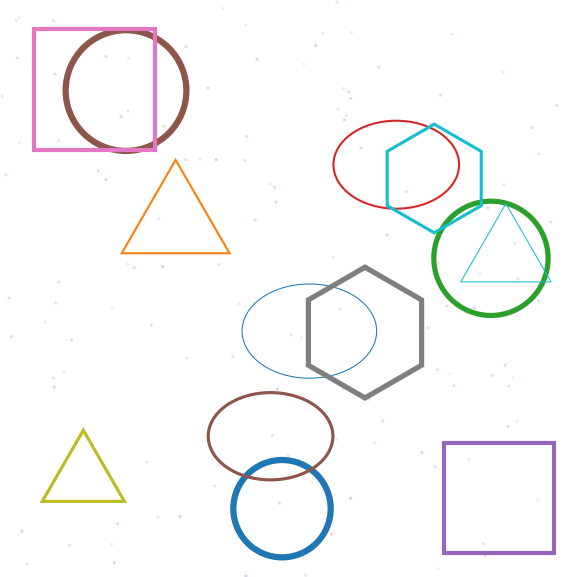[{"shape": "oval", "thickness": 0.5, "radius": 0.58, "center": [0.536, 0.426]}, {"shape": "circle", "thickness": 3, "radius": 0.42, "center": [0.488, 0.118]}, {"shape": "triangle", "thickness": 1, "radius": 0.54, "center": [0.304, 0.614]}, {"shape": "circle", "thickness": 2.5, "radius": 0.49, "center": [0.85, 0.552]}, {"shape": "oval", "thickness": 1, "radius": 0.54, "center": [0.686, 0.714]}, {"shape": "square", "thickness": 2, "radius": 0.48, "center": [0.864, 0.137]}, {"shape": "oval", "thickness": 1.5, "radius": 0.54, "center": [0.469, 0.244]}, {"shape": "circle", "thickness": 3, "radius": 0.52, "center": [0.218, 0.842]}, {"shape": "square", "thickness": 2, "radius": 0.52, "center": [0.163, 0.845]}, {"shape": "hexagon", "thickness": 2.5, "radius": 0.57, "center": [0.632, 0.423]}, {"shape": "triangle", "thickness": 1.5, "radius": 0.41, "center": [0.144, 0.172]}, {"shape": "triangle", "thickness": 0.5, "radius": 0.45, "center": [0.876, 0.556]}, {"shape": "hexagon", "thickness": 1.5, "radius": 0.47, "center": [0.752, 0.69]}]